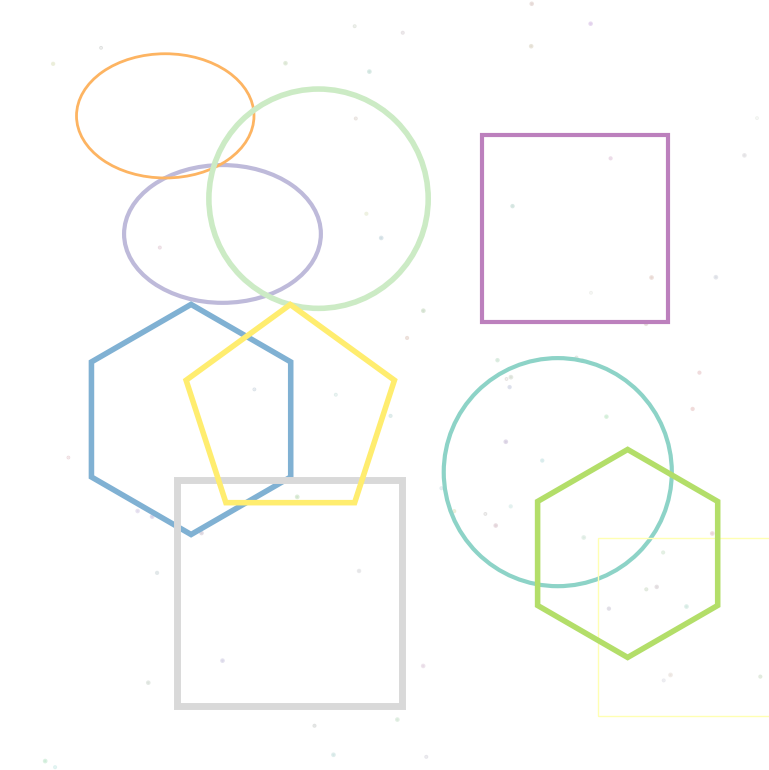[{"shape": "circle", "thickness": 1.5, "radius": 0.74, "center": [0.724, 0.387]}, {"shape": "square", "thickness": 0.5, "radius": 0.58, "center": [0.892, 0.185]}, {"shape": "oval", "thickness": 1.5, "radius": 0.64, "center": [0.289, 0.696]}, {"shape": "hexagon", "thickness": 2, "radius": 0.75, "center": [0.248, 0.455]}, {"shape": "oval", "thickness": 1, "radius": 0.58, "center": [0.215, 0.85]}, {"shape": "hexagon", "thickness": 2, "radius": 0.68, "center": [0.815, 0.281]}, {"shape": "square", "thickness": 2.5, "radius": 0.73, "center": [0.376, 0.23]}, {"shape": "square", "thickness": 1.5, "radius": 0.61, "center": [0.747, 0.703]}, {"shape": "circle", "thickness": 2, "radius": 0.71, "center": [0.414, 0.742]}, {"shape": "pentagon", "thickness": 2, "radius": 0.71, "center": [0.377, 0.462]}]